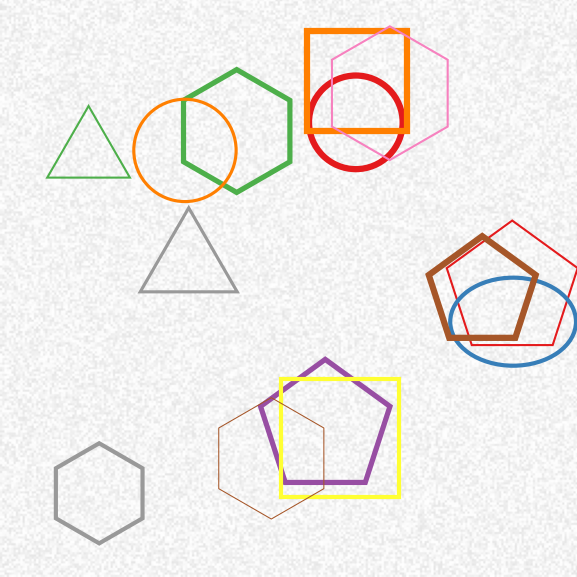[{"shape": "pentagon", "thickness": 1, "radius": 0.6, "center": [0.887, 0.498]}, {"shape": "circle", "thickness": 3, "radius": 0.41, "center": [0.616, 0.787]}, {"shape": "oval", "thickness": 2, "radius": 0.54, "center": [0.889, 0.442]}, {"shape": "hexagon", "thickness": 2.5, "radius": 0.53, "center": [0.41, 0.772]}, {"shape": "triangle", "thickness": 1, "radius": 0.41, "center": [0.153, 0.733]}, {"shape": "pentagon", "thickness": 2.5, "radius": 0.59, "center": [0.563, 0.259]}, {"shape": "square", "thickness": 3, "radius": 0.43, "center": [0.618, 0.859]}, {"shape": "circle", "thickness": 1.5, "radius": 0.44, "center": [0.32, 0.739]}, {"shape": "square", "thickness": 2, "radius": 0.51, "center": [0.588, 0.241]}, {"shape": "pentagon", "thickness": 3, "radius": 0.49, "center": [0.835, 0.493]}, {"shape": "hexagon", "thickness": 0.5, "radius": 0.53, "center": [0.47, 0.205]}, {"shape": "hexagon", "thickness": 1, "radius": 0.58, "center": [0.675, 0.838]}, {"shape": "hexagon", "thickness": 2, "radius": 0.43, "center": [0.172, 0.145]}, {"shape": "triangle", "thickness": 1.5, "radius": 0.48, "center": [0.327, 0.542]}]